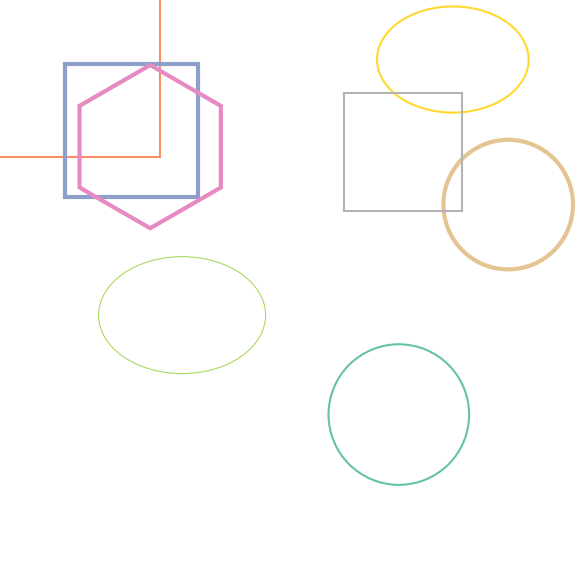[{"shape": "circle", "thickness": 1, "radius": 0.61, "center": [0.691, 0.281]}, {"shape": "square", "thickness": 1, "radius": 0.72, "center": [0.133, 0.872]}, {"shape": "square", "thickness": 2, "radius": 0.57, "center": [0.228, 0.773]}, {"shape": "hexagon", "thickness": 2, "radius": 0.71, "center": [0.26, 0.745]}, {"shape": "oval", "thickness": 0.5, "radius": 0.72, "center": [0.315, 0.453]}, {"shape": "oval", "thickness": 1, "radius": 0.66, "center": [0.784, 0.896]}, {"shape": "circle", "thickness": 2, "radius": 0.56, "center": [0.88, 0.645]}, {"shape": "square", "thickness": 1, "radius": 0.51, "center": [0.697, 0.736]}]